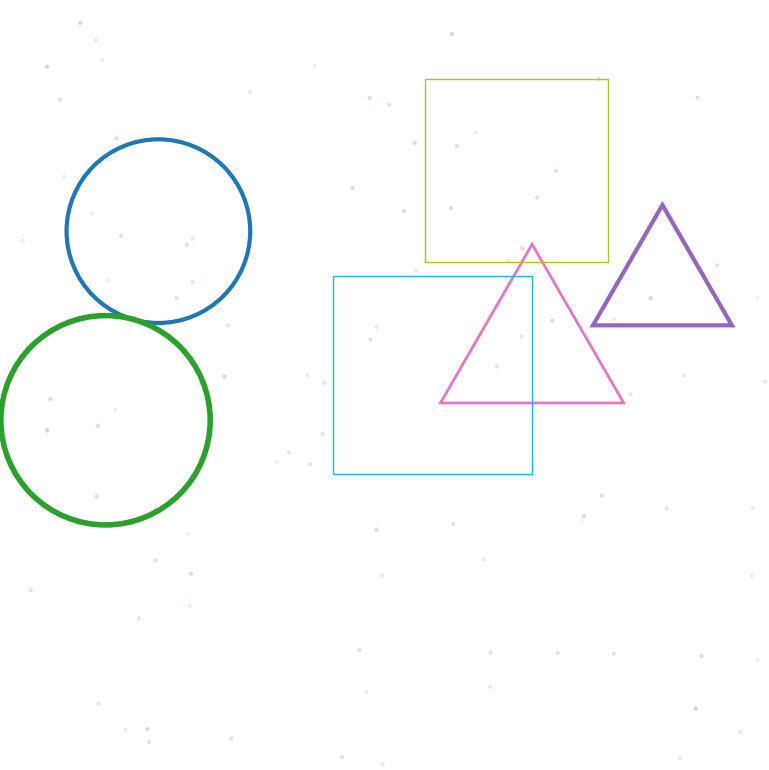[{"shape": "circle", "thickness": 1.5, "radius": 0.6, "center": [0.206, 0.7]}, {"shape": "circle", "thickness": 2, "radius": 0.68, "center": [0.137, 0.454]}, {"shape": "triangle", "thickness": 1.5, "radius": 0.52, "center": [0.86, 0.63]}, {"shape": "triangle", "thickness": 1, "radius": 0.69, "center": [0.691, 0.545]}, {"shape": "square", "thickness": 0.5, "radius": 0.59, "center": [0.671, 0.779]}, {"shape": "square", "thickness": 0.5, "radius": 0.64, "center": [0.562, 0.513]}]